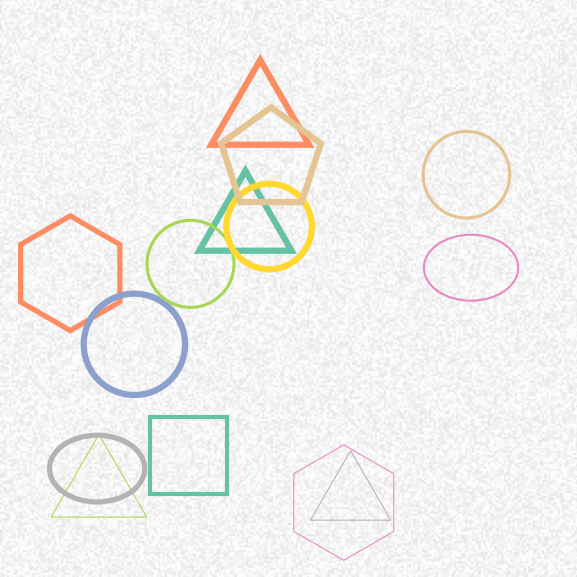[{"shape": "triangle", "thickness": 3, "radius": 0.46, "center": [0.425, 0.611]}, {"shape": "square", "thickness": 2, "radius": 0.33, "center": [0.327, 0.211]}, {"shape": "hexagon", "thickness": 2.5, "radius": 0.5, "center": [0.122, 0.526]}, {"shape": "triangle", "thickness": 3, "radius": 0.49, "center": [0.451, 0.797]}, {"shape": "circle", "thickness": 3, "radius": 0.44, "center": [0.233, 0.403]}, {"shape": "oval", "thickness": 1, "radius": 0.41, "center": [0.816, 0.536]}, {"shape": "hexagon", "thickness": 0.5, "radius": 0.5, "center": [0.595, 0.129]}, {"shape": "triangle", "thickness": 0.5, "radius": 0.48, "center": [0.171, 0.152]}, {"shape": "circle", "thickness": 1.5, "radius": 0.38, "center": [0.33, 0.542]}, {"shape": "circle", "thickness": 3, "radius": 0.37, "center": [0.466, 0.607]}, {"shape": "pentagon", "thickness": 3, "radius": 0.45, "center": [0.469, 0.723]}, {"shape": "circle", "thickness": 1.5, "radius": 0.37, "center": [0.808, 0.697]}, {"shape": "triangle", "thickness": 0.5, "radius": 0.4, "center": [0.607, 0.139]}, {"shape": "oval", "thickness": 2.5, "radius": 0.41, "center": [0.168, 0.188]}]